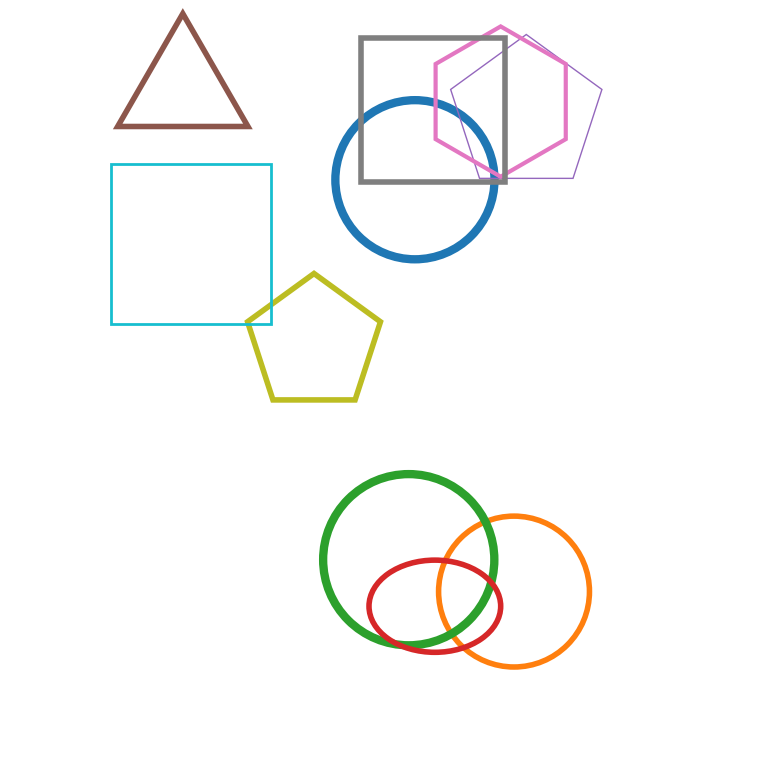[{"shape": "circle", "thickness": 3, "radius": 0.52, "center": [0.539, 0.767]}, {"shape": "circle", "thickness": 2, "radius": 0.49, "center": [0.668, 0.232]}, {"shape": "circle", "thickness": 3, "radius": 0.56, "center": [0.531, 0.273]}, {"shape": "oval", "thickness": 2, "radius": 0.43, "center": [0.565, 0.213]}, {"shape": "pentagon", "thickness": 0.5, "radius": 0.52, "center": [0.683, 0.852]}, {"shape": "triangle", "thickness": 2, "radius": 0.49, "center": [0.237, 0.885]}, {"shape": "hexagon", "thickness": 1.5, "radius": 0.49, "center": [0.65, 0.868]}, {"shape": "square", "thickness": 2, "radius": 0.47, "center": [0.562, 0.857]}, {"shape": "pentagon", "thickness": 2, "radius": 0.45, "center": [0.408, 0.554]}, {"shape": "square", "thickness": 1, "radius": 0.52, "center": [0.248, 0.683]}]